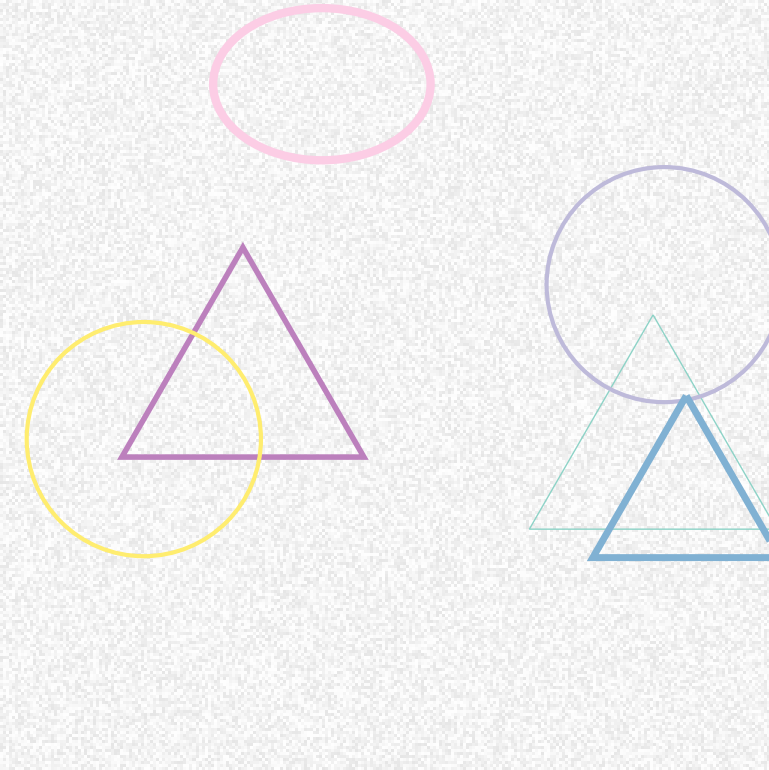[{"shape": "triangle", "thickness": 0.5, "radius": 0.93, "center": [0.848, 0.406]}, {"shape": "circle", "thickness": 1.5, "radius": 0.76, "center": [0.863, 0.63]}, {"shape": "triangle", "thickness": 2.5, "radius": 0.7, "center": [0.891, 0.346]}, {"shape": "oval", "thickness": 3, "radius": 0.71, "center": [0.418, 0.891]}, {"shape": "triangle", "thickness": 2, "radius": 0.91, "center": [0.315, 0.497]}, {"shape": "circle", "thickness": 1.5, "radius": 0.76, "center": [0.187, 0.43]}]